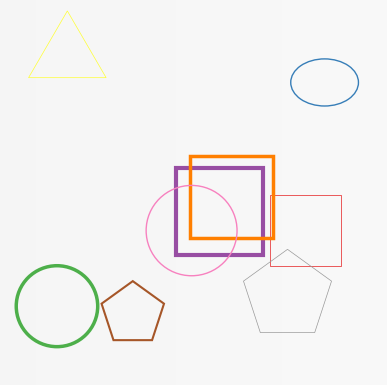[{"shape": "square", "thickness": 0.5, "radius": 0.46, "center": [0.789, 0.401]}, {"shape": "oval", "thickness": 1, "radius": 0.44, "center": [0.838, 0.786]}, {"shape": "circle", "thickness": 2.5, "radius": 0.53, "center": [0.147, 0.205]}, {"shape": "square", "thickness": 3, "radius": 0.56, "center": [0.566, 0.451]}, {"shape": "square", "thickness": 2.5, "radius": 0.53, "center": [0.598, 0.488]}, {"shape": "triangle", "thickness": 0.5, "radius": 0.58, "center": [0.174, 0.856]}, {"shape": "pentagon", "thickness": 1.5, "radius": 0.42, "center": [0.343, 0.185]}, {"shape": "circle", "thickness": 1, "radius": 0.59, "center": [0.494, 0.401]}, {"shape": "pentagon", "thickness": 0.5, "radius": 0.6, "center": [0.742, 0.233]}]